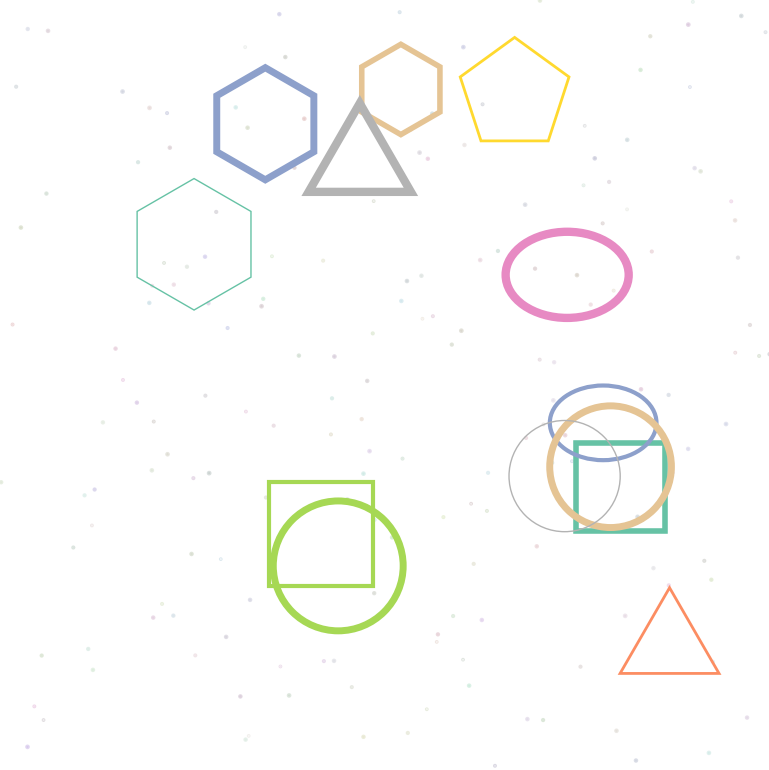[{"shape": "hexagon", "thickness": 0.5, "radius": 0.43, "center": [0.252, 0.683]}, {"shape": "square", "thickness": 2, "radius": 0.29, "center": [0.806, 0.368]}, {"shape": "triangle", "thickness": 1, "radius": 0.37, "center": [0.87, 0.163]}, {"shape": "hexagon", "thickness": 2.5, "radius": 0.36, "center": [0.345, 0.839]}, {"shape": "oval", "thickness": 1.5, "radius": 0.35, "center": [0.783, 0.451]}, {"shape": "oval", "thickness": 3, "radius": 0.4, "center": [0.737, 0.643]}, {"shape": "square", "thickness": 1.5, "radius": 0.34, "center": [0.417, 0.307]}, {"shape": "circle", "thickness": 2.5, "radius": 0.42, "center": [0.439, 0.265]}, {"shape": "pentagon", "thickness": 1, "radius": 0.37, "center": [0.668, 0.877]}, {"shape": "circle", "thickness": 2.5, "radius": 0.4, "center": [0.793, 0.394]}, {"shape": "hexagon", "thickness": 2, "radius": 0.29, "center": [0.521, 0.884]}, {"shape": "circle", "thickness": 0.5, "radius": 0.36, "center": [0.733, 0.382]}, {"shape": "triangle", "thickness": 3, "radius": 0.38, "center": [0.467, 0.789]}]